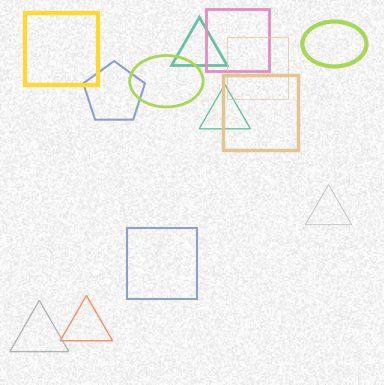[{"shape": "triangle", "thickness": 2, "radius": 0.42, "center": [0.518, 0.872]}, {"shape": "triangle", "thickness": 1, "radius": 0.38, "center": [0.584, 0.704]}, {"shape": "triangle", "thickness": 1, "radius": 0.39, "center": [0.224, 0.154]}, {"shape": "pentagon", "thickness": 1.5, "radius": 0.42, "center": [0.296, 0.757]}, {"shape": "square", "thickness": 1.5, "radius": 0.46, "center": [0.421, 0.315]}, {"shape": "square", "thickness": 2, "radius": 0.4, "center": [0.617, 0.896]}, {"shape": "oval", "thickness": 3, "radius": 0.42, "center": [0.869, 0.886]}, {"shape": "oval", "thickness": 2, "radius": 0.48, "center": [0.432, 0.789]}, {"shape": "square", "thickness": 3, "radius": 0.47, "center": [0.159, 0.873]}, {"shape": "square", "thickness": 2.5, "radius": 0.49, "center": [0.676, 0.708]}, {"shape": "square", "thickness": 0.5, "radius": 0.4, "center": [0.669, 0.823]}, {"shape": "triangle", "thickness": 0.5, "radius": 0.35, "center": [0.853, 0.451]}, {"shape": "triangle", "thickness": 1, "radius": 0.44, "center": [0.102, 0.131]}]